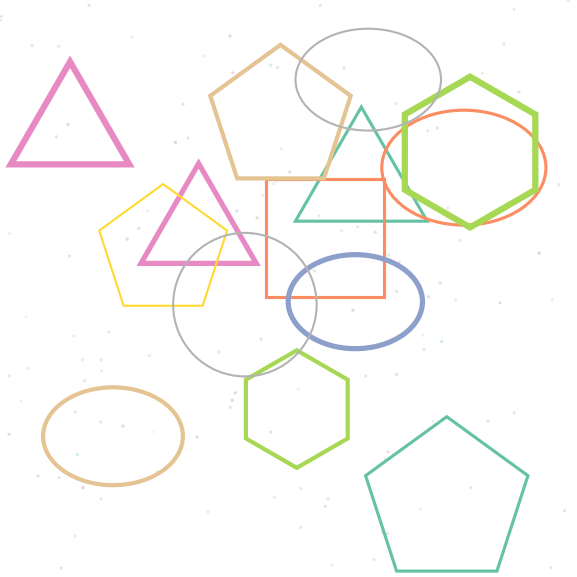[{"shape": "pentagon", "thickness": 1.5, "radius": 0.74, "center": [0.774, 0.13]}, {"shape": "triangle", "thickness": 1.5, "radius": 0.66, "center": [0.626, 0.682]}, {"shape": "oval", "thickness": 1.5, "radius": 0.71, "center": [0.803, 0.709]}, {"shape": "square", "thickness": 1.5, "radius": 0.51, "center": [0.563, 0.587]}, {"shape": "oval", "thickness": 2.5, "radius": 0.58, "center": [0.615, 0.477]}, {"shape": "triangle", "thickness": 2.5, "radius": 0.58, "center": [0.344, 0.601]}, {"shape": "triangle", "thickness": 3, "radius": 0.59, "center": [0.121, 0.774]}, {"shape": "hexagon", "thickness": 3, "radius": 0.65, "center": [0.814, 0.736]}, {"shape": "hexagon", "thickness": 2, "radius": 0.51, "center": [0.514, 0.291]}, {"shape": "pentagon", "thickness": 1, "radius": 0.58, "center": [0.282, 0.564]}, {"shape": "pentagon", "thickness": 2, "radius": 0.64, "center": [0.486, 0.794]}, {"shape": "oval", "thickness": 2, "radius": 0.61, "center": [0.196, 0.244]}, {"shape": "circle", "thickness": 1, "radius": 0.62, "center": [0.424, 0.472]}, {"shape": "oval", "thickness": 1, "radius": 0.63, "center": [0.638, 0.861]}]